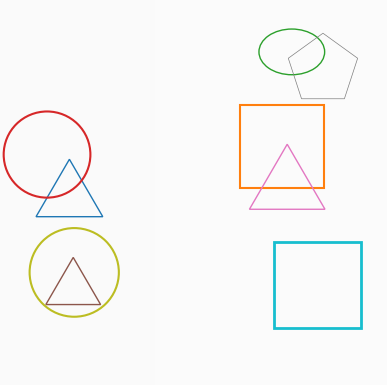[{"shape": "triangle", "thickness": 1, "radius": 0.5, "center": [0.179, 0.487]}, {"shape": "square", "thickness": 1.5, "radius": 0.54, "center": [0.728, 0.619]}, {"shape": "oval", "thickness": 1, "radius": 0.42, "center": [0.753, 0.865]}, {"shape": "circle", "thickness": 1.5, "radius": 0.56, "center": [0.121, 0.599]}, {"shape": "triangle", "thickness": 1, "radius": 0.41, "center": [0.189, 0.25]}, {"shape": "triangle", "thickness": 1, "radius": 0.56, "center": [0.741, 0.513]}, {"shape": "pentagon", "thickness": 0.5, "radius": 0.47, "center": [0.833, 0.82]}, {"shape": "circle", "thickness": 1.5, "radius": 0.58, "center": [0.192, 0.292]}, {"shape": "square", "thickness": 2, "radius": 0.56, "center": [0.82, 0.26]}]